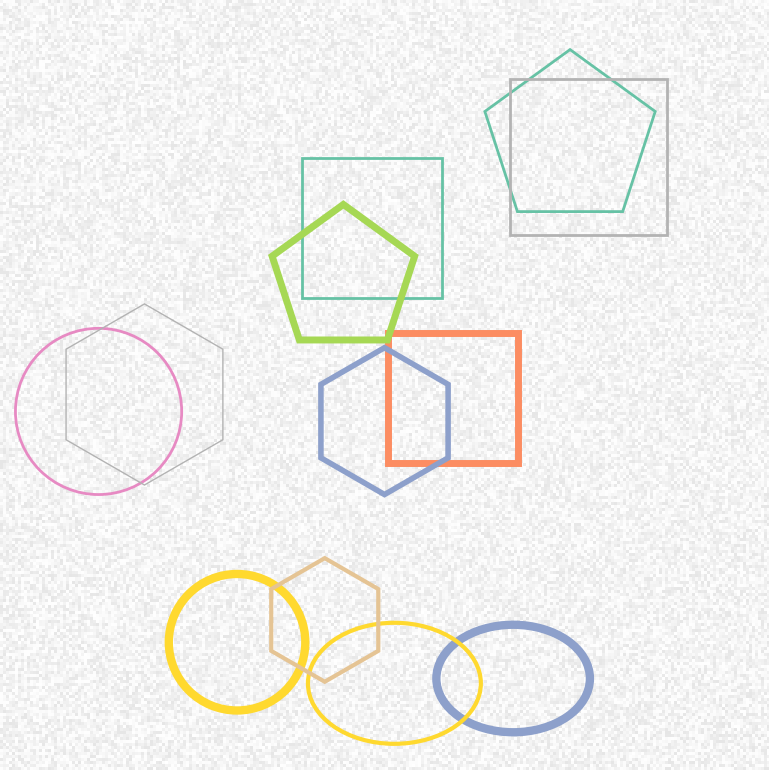[{"shape": "pentagon", "thickness": 1, "radius": 0.58, "center": [0.74, 0.819]}, {"shape": "square", "thickness": 1, "radius": 0.46, "center": [0.483, 0.704]}, {"shape": "square", "thickness": 2.5, "radius": 0.42, "center": [0.588, 0.483]}, {"shape": "hexagon", "thickness": 2, "radius": 0.48, "center": [0.499, 0.453]}, {"shape": "oval", "thickness": 3, "radius": 0.5, "center": [0.666, 0.119]}, {"shape": "circle", "thickness": 1, "radius": 0.54, "center": [0.128, 0.466]}, {"shape": "pentagon", "thickness": 2.5, "radius": 0.49, "center": [0.446, 0.637]}, {"shape": "circle", "thickness": 3, "radius": 0.44, "center": [0.308, 0.166]}, {"shape": "oval", "thickness": 1.5, "radius": 0.56, "center": [0.512, 0.113]}, {"shape": "hexagon", "thickness": 1.5, "radius": 0.4, "center": [0.422, 0.195]}, {"shape": "hexagon", "thickness": 0.5, "radius": 0.59, "center": [0.188, 0.488]}, {"shape": "square", "thickness": 1, "radius": 0.51, "center": [0.764, 0.796]}]